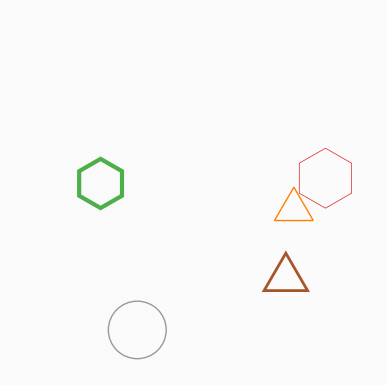[{"shape": "hexagon", "thickness": 0.5, "radius": 0.39, "center": [0.84, 0.537]}, {"shape": "hexagon", "thickness": 3, "radius": 0.32, "center": [0.26, 0.523]}, {"shape": "triangle", "thickness": 1, "radius": 0.29, "center": [0.758, 0.456]}, {"shape": "triangle", "thickness": 2, "radius": 0.32, "center": [0.738, 0.278]}, {"shape": "circle", "thickness": 1, "radius": 0.37, "center": [0.354, 0.143]}]